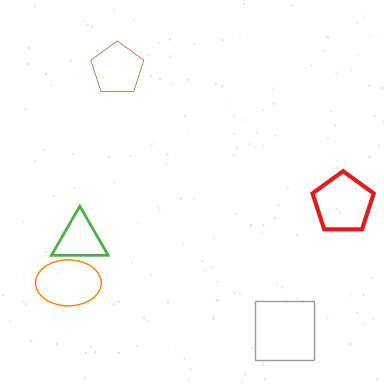[{"shape": "pentagon", "thickness": 3, "radius": 0.42, "center": [0.891, 0.472]}, {"shape": "triangle", "thickness": 2, "radius": 0.43, "center": [0.207, 0.379]}, {"shape": "oval", "thickness": 1, "radius": 0.43, "center": [0.178, 0.265]}, {"shape": "pentagon", "thickness": 0.5, "radius": 0.36, "center": [0.305, 0.821]}, {"shape": "square", "thickness": 1, "radius": 0.39, "center": [0.739, 0.141]}]